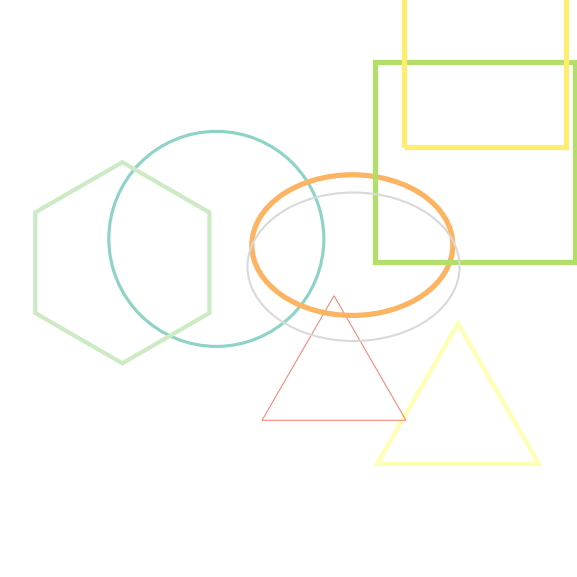[{"shape": "circle", "thickness": 1.5, "radius": 0.93, "center": [0.375, 0.585]}, {"shape": "triangle", "thickness": 2, "radius": 0.81, "center": [0.793, 0.277]}, {"shape": "triangle", "thickness": 0.5, "radius": 0.72, "center": [0.578, 0.343]}, {"shape": "oval", "thickness": 2.5, "radius": 0.87, "center": [0.61, 0.575]}, {"shape": "square", "thickness": 2.5, "radius": 0.86, "center": [0.822, 0.718]}, {"shape": "oval", "thickness": 1, "radius": 0.92, "center": [0.612, 0.537]}, {"shape": "hexagon", "thickness": 2, "radius": 0.87, "center": [0.212, 0.544]}, {"shape": "square", "thickness": 2.5, "radius": 0.7, "center": [0.84, 0.884]}]